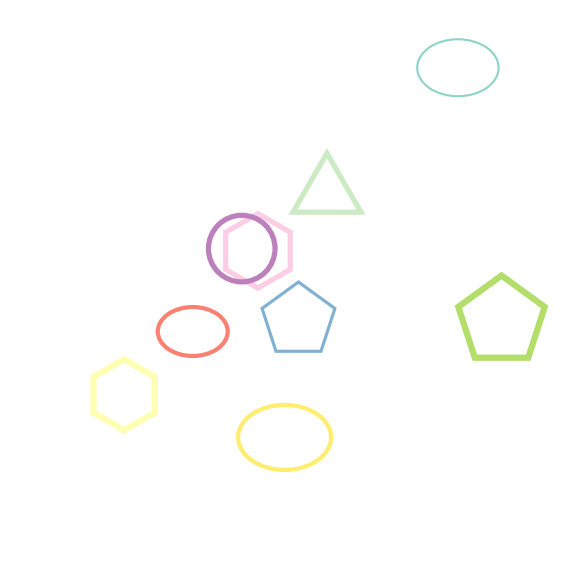[{"shape": "oval", "thickness": 1, "radius": 0.35, "center": [0.793, 0.882]}, {"shape": "hexagon", "thickness": 3, "radius": 0.31, "center": [0.215, 0.316]}, {"shape": "oval", "thickness": 2, "radius": 0.3, "center": [0.334, 0.425]}, {"shape": "pentagon", "thickness": 1.5, "radius": 0.33, "center": [0.517, 0.444]}, {"shape": "pentagon", "thickness": 3, "radius": 0.39, "center": [0.868, 0.443]}, {"shape": "hexagon", "thickness": 2.5, "radius": 0.32, "center": [0.447, 0.565]}, {"shape": "circle", "thickness": 2.5, "radius": 0.29, "center": [0.419, 0.569]}, {"shape": "triangle", "thickness": 2.5, "radius": 0.34, "center": [0.566, 0.666]}, {"shape": "oval", "thickness": 2, "radius": 0.4, "center": [0.493, 0.242]}]